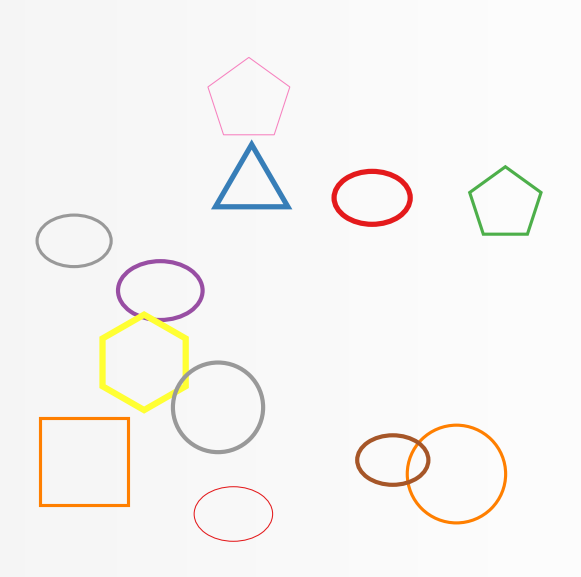[{"shape": "oval", "thickness": 2.5, "radius": 0.33, "center": [0.64, 0.657]}, {"shape": "oval", "thickness": 0.5, "radius": 0.34, "center": [0.402, 0.109]}, {"shape": "triangle", "thickness": 2.5, "radius": 0.36, "center": [0.433, 0.677]}, {"shape": "pentagon", "thickness": 1.5, "radius": 0.32, "center": [0.869, 0.646]}, {"shape": "oval", "thickness": 2, "radius": 0.36, "center": [0.276, 0.496]}, {"shape": "square", "thickness": 1.5, "radius": 0.38, "center": [0.145, 0.2]}, {"shape": "circle", "thickness": 1.5, "radius": 0.42, "center": [0.785, 0.178]}, {"shape": "hexagon", "thickness": 3, "radius": 0.41, "center": [0.248, 0.372]}, {"shape": "oval", "thickness": 2, "radius": 0.31, "center": [0.676, 0.203]}, {"shape": "pentagon", "thickness": 0.5, "radius": 0.37, "center": [0.428, 0.826]}, {"shape": "circle", "thickness": 2, "radius": 0.39, "center": [0.375, 0.294]}, {"shape": "oval", "thickness": 1.5, "radius": 0.32, "center": [0.128, 0.582]}]